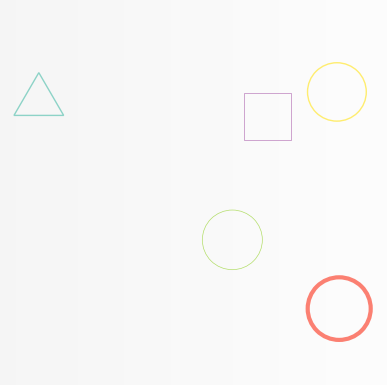[{"shape": "triangle", "thickness": 1, "radius": 0.37, "center": [0.1, 0.737]}, {"shape": "circle", "thickness": 3, "radius": 0.41, "center": [0.875, 0.198]}, {"shape": "circle", "thickness": 0.5, "radius": 0.39, "center": [0.6, 0.377]}, {"shape": "square", "thickness": 0.5, "radius": 0.31, "center": [0.691, 0.697]}, {"shape": "circle", "thickness": 1, "radius": 0.38, "center": [0.869, 0.761]}]